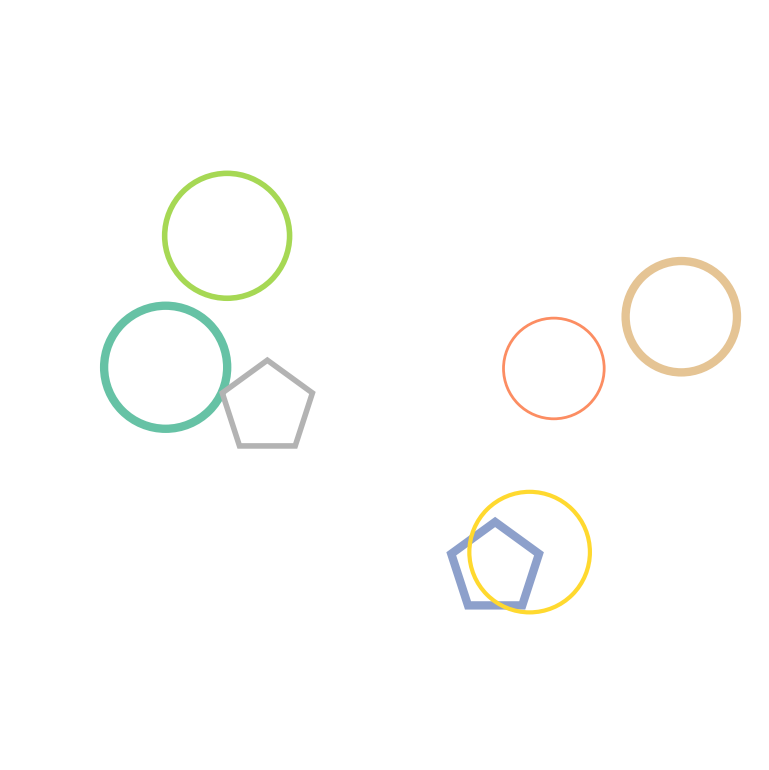[{"shape": "circle", "thickness": 3, "radius": 0.4, "center": [0.215, 0.523]}, {"shape": "circle", "thickness": 1, "radius": 0.33, "center": [0.719, 0.521]}, {"shape": "pentagon", "thickness": 3, "radius": 0.3, "center": [0.643, 0.262]}, {"shape": "circle", "thickness": 2, "radius": 0.41, "center": [0.295, 0.694]}, {"shape": "circle", "thickness": 1.5, "radius": 0.39, "center": [0.688, 0.283]}, {"shape": "circle", "thickness": 3, "radius": 0.36, "center": [0.885, 0.589]}, {"shape": "pentagon", "thickness": 2, "radius": 0.31, "center": [0.347, 0.471]}]